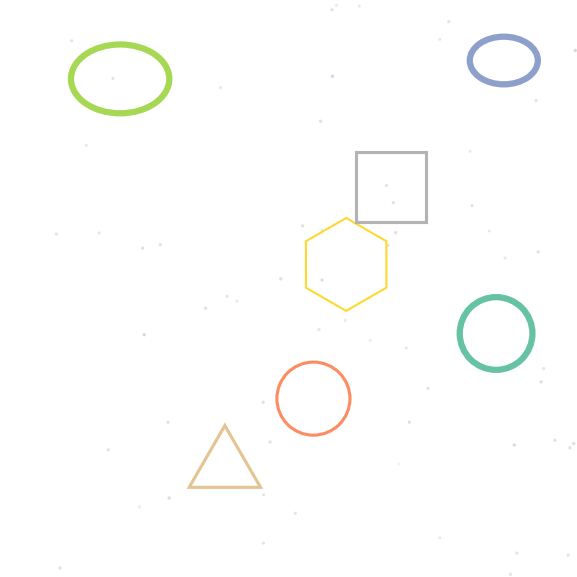[{"shape": "circle", "thickness": 3, "radius": 0.31, "center": [0.859, 0.422]}, {"shape": "circle", "thickness": 1.5, "radius": 0.32, "center": [0.543, 0.309]}, {"shape": "oval", "thickness": 3, "radius": 0.29, "center": [0.872, 0.894]}, {"shape": "oval", "thickness": 3, "radius": 0.43, "center": [0.208, 0.863]}, {"shape": "hexagon", "thickness": 1, "radius": 0.4, "center": [0.599, 0.541]}, {"shape": "triangle", "thickness": 1.5, "radius": 0.36, "center": [0.389, 0.191]}, {"shape": "square", "thickness": 1.5, "radius": 0.3, "center": [0.677, 0.676]}]